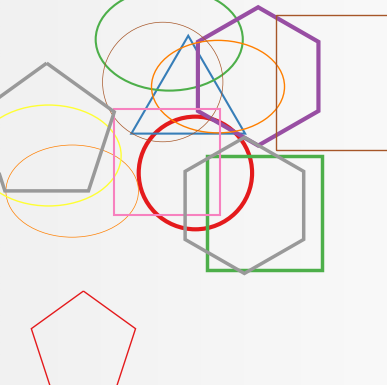[{"shape": "circle", "thickness": 3, "radius": 0.73, "center": [0.504, 0.551]}, {"shape": "pentagon", "thickness": 1, "radius": 0.71, "center": [0.215, 0.103]}, {"shape": "triangle", "thickness": 1.5, "radius": 0.85, "center": [0.486, 0.738]}, {"shape": "oval", "thickness": 1.5, "radius": 0.95, "center": [0.437, 0.898]}, {"shape": "square", "thickness": 2.5, "radius": 0.74, "center": [0.682, 0.447]}, {"shape": "hexagon", "thickness": 3, "radius": 0.9, "center": [0.666, 0.802]}, {"shape": "oval", "thickness": 1, "radius": 0.86, "center": [0.563, 0.775]}, {"shape": "oval", "thickness": 0.5, "radius": 0.86, "center": [0.186, 0.504]}, {"shape": "oval", "thickness": 1, "radius": 0.94, "center": [0.125, 0.596]}, {"shape": "circle", "thickness": 0.5, "radius": 0.78, "center": [0.42, 0.787]}, {"shape": "square", "thickness": 1, "radius": 0.88, "center": [0.887, 0.786]}, {"shape": "square", "thickness": 1.5, "radius": 0.69, "center": [0.431, 0.58]}, {"shape": "hexagon", "thickness": 2.5, "radius": 0.88, "center": [0.631, 0.466]}, {"shape": "pentagon", "thickness": 2.5, "radius": 0.92, "center": [0.12, 0.653]}]